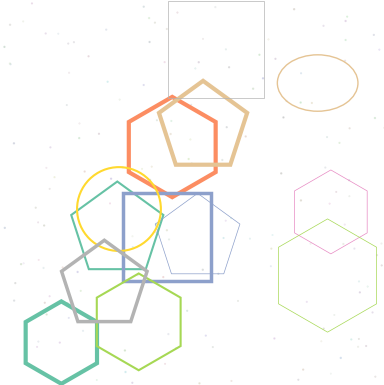[{"shape": "hexagon", "thickness": 3, "radius": 0.53, "center": [0.159, 0.11]}, {"shape": "pentagon", "thickness": 1.5, "radius": 0.63, "center": [0.305, 0.403]}, {"shape": "hexagon", "thickness": 3, "radius": 0.65, "center": [0.447, 0.618]}, {"shape": "pentagon", "thickness": 0.5, "radius": 0.58, "center": [0.513, 0.382]}, {"shape": "square", "thickness": 2.5, "radius": 0.57, "center": [0.435, 0.385]}, {"shape": "hexagon", "thickness": 0.5, "radius": 0.54, "center": [0.859, 0.45]}, {"shape": "hexagon", "thickness": 1.5, "radius": 0.63, "center": [0.36, 0.164]}, {"shape": "hexagon", "thickness": 0.5, "radius": 0.74, "center": [0.851, 0.284]}, {"shape": "circle", "thickness": 1.5, "radius": 0.54, "center": [0.309, 0.457]}, {"shape": "oval", "thickness": 1, "radius": 0.52, "center": [0.825, 0.784]}, {"shape": "pentagon", "thickness": 3, "radius": 0.6, "center": [0.527, 0.67]}, {"shape": "square", "thickness": 0.5, "radius": 0.62, "center": [0.562, 0.871]}, {"shape": "pentagon", "thickness": 2.5, "radius": 0.58, "center": [0.271, 0.259]}]